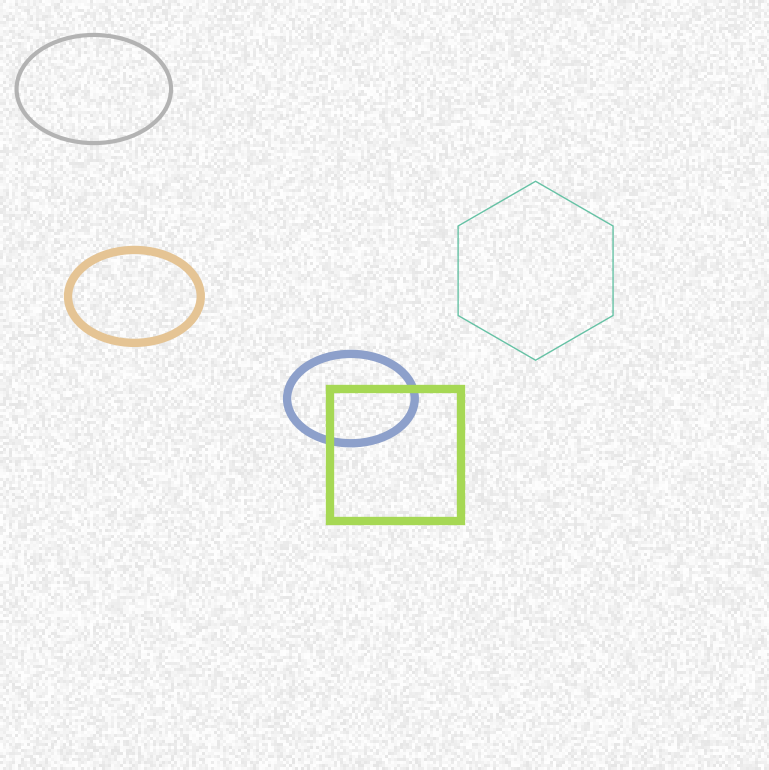[{"shape": "hexagon", "thickness": 0.5, "radius": 0.58, "center": [0.696, 0.648]}, {"shape": "oval", "thickness": 3, "radius": 0.41, "center": [0.456, 0.482]}, {"shape": "square", "thickness": 3, "radius": 0.43, "center": [0.513, 0.409]}, {"shape": "oval", "thickness": 3, "radius": 0.43, "center": [0.175, 0.615]}, {"shape": "oval", "thickness": 1.5, "radius": 0.5, "center": [0.122, 0.884]}]